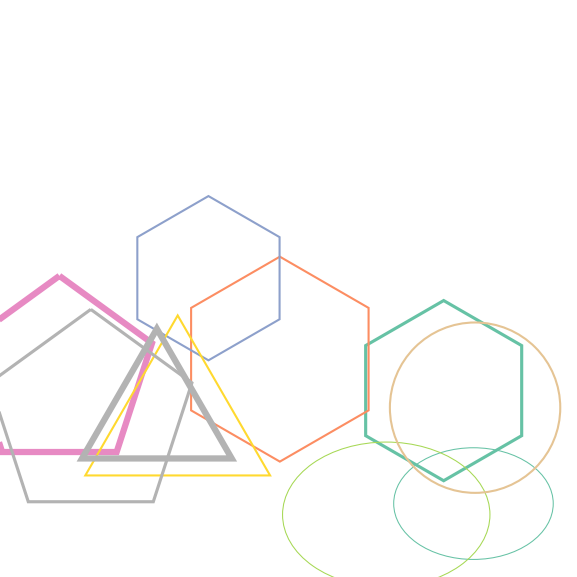[{"shape": "oval", "thickness": 0.5, "radius": 0.69, "center": [0.82, 0.127]}, {"shape": "hexagon", "thickness": 1.5, "radius": 0.78, "center": [0.768, 0.323]}, {"shape": "hexagon", "thickness": 1, "radius": 0.89, "center": [0.485, 0.377]}, {"shape": "hexagon", "thickness": 1, "radius": 0.71, "center": [0.361, 0.517]}, {"shape": "pentagon", "thickness": 3, "radius": 0.84, "center": [0.103, 0.353]}, {"shape": "oval", "thickness": 0.5, "radius": 0.9, "center": [0.669, 0.108]}, {"shape": "triangle", "thickness": 1, "radius": 0.92, "center": [0.308, 0.268]}, {"shape": "circle", "thickness": 1, "radius": 0.74, "center": [0.823, 0.293]}, {"shape": "pentagon", "thickness": 1.5, "radius": 0.92, "center": [0.157, 0.279]}, {"shape": "triangle", "thickness": 3, "radius": 0.75, "center": [0.272, 0.28]}]